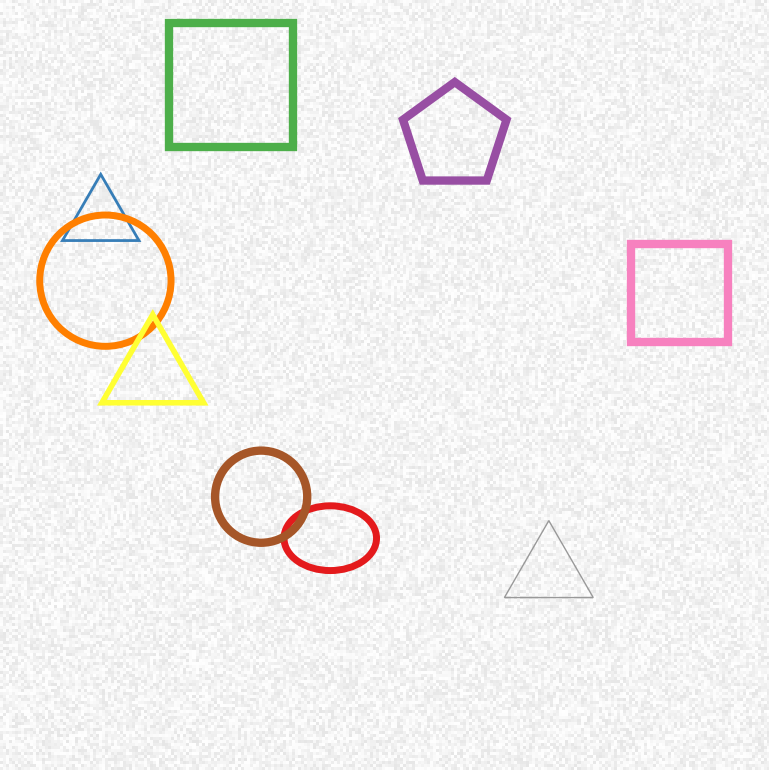[{"shape": "oval", "thickness": 2.5, "radius": 0.3, "center": [0.429, 0.301]}, {"shape": "triangle", "thickness": 1, "radius": 0.29, "center": [0.131, 0.716]}, {"shape": "square", "thickness": 3, "radius": 0.4, "center": [0.3, 0.889]}, {"shape": "pentagon", "thickness": 3, "radius": 0.35, "center": [0.591, 0.823]}, {"shape": "circle", "thickness": 2.5, "radius": 0.43, "center": [0.137, 0.635]}, {"shape": "triangle", "thickness": 2, "radius": 0.38, "center": [0.198, 0.515]}, {"shape": "circle", "thickness": 3, "radius": 0.3, "center": [0.339, 0.355]}, {"shape": "square", "thickness": 3, "radius": 0.32, "center": [0.882, 0.619]}, {"shape": "triangle", "thickness": 0.5, "radius": 0.33, "center": [0.713, 0.257]}]